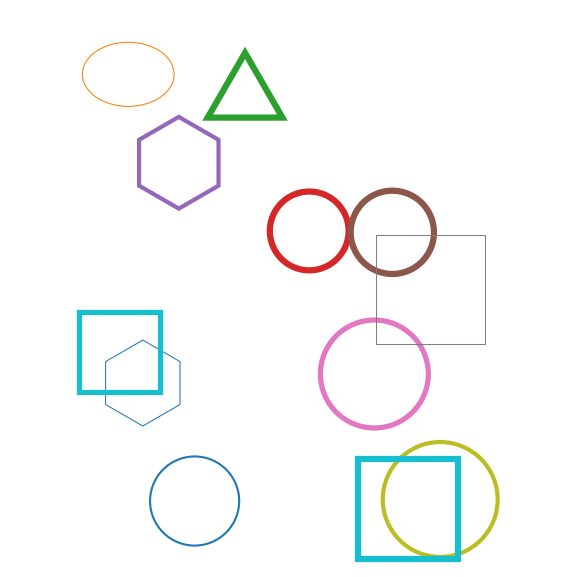[{"shape": "hexagon", "thickness": 0.5, "radius": 0.37, "center": [0.247, 0.336]}, {"shape": "circle", "thickness": 1, "radius": 0.39, "center": [0.337, 0.132]}, {"shape": "oval", "thickness": 0.5, "radius": 0.4, "center": [0.222, 0.87]}, {"shape": "triangle", "thickness": 3, "radius": 0.37, "center": [0.424, 0.833]}, {"shape": "circle", "thickness": 3, "radius": 0.34, "center": [0.535, 0.599]}, {"shape": "hexagon", "thickness": 2, "radius": 0.4, "center": [0.31, 0.717]}, {"shape": "circle", "thickness": 3, "radius": 0.36, "center": [0.679, 0.597]}, {"shape": "circle", "thickness": 2.5, "radius": 0.47, "center": [0.648, 0.351]}, {"shape": "square", "thickness": 0.5, "radius": 0.47, "center": [0.745, 0.497]}, {"shape": "circle", "thickness": 2, "radius": 0.5, "center": [0.762, 0.134]}, {"shape": "square", "thickness": 3, "radius": 0.43, "center": [0.707, 0.118]}, {"shape": "square", "thickness": 2.5, "radius": 0.35, "center": [0.207, 0.39]}]